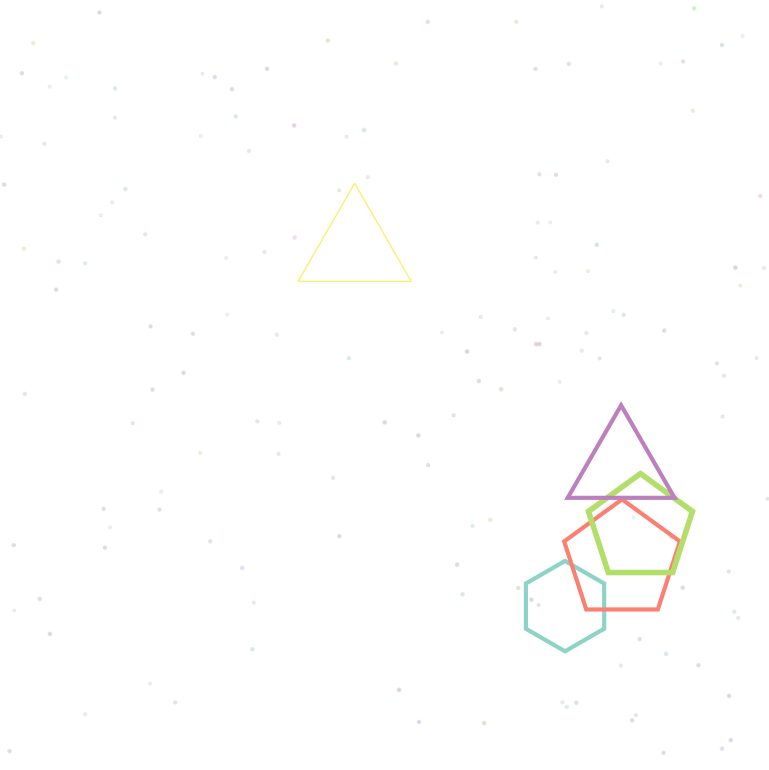[{"shape": "hexagon", "thickness": 1.5, "radius": 0.29, "center": [0.734, 0.213]}, {"shape": "pentagon", "thickness": 1.5, "radius": 0.4, "center": [0.808, 0.272]}, {"shape": "pentagon", "thickness": 2, "radius": 0.36, "center": [0.832, 0.314]}, {"shape": "triangle", "thickness": 1.5, "radius": 0.4, "center": [0.807, 0.394]}, {"shape": "triangle", "thickness": 0.5, "radius": 0.42, "center": [0.461, 0.677]}]